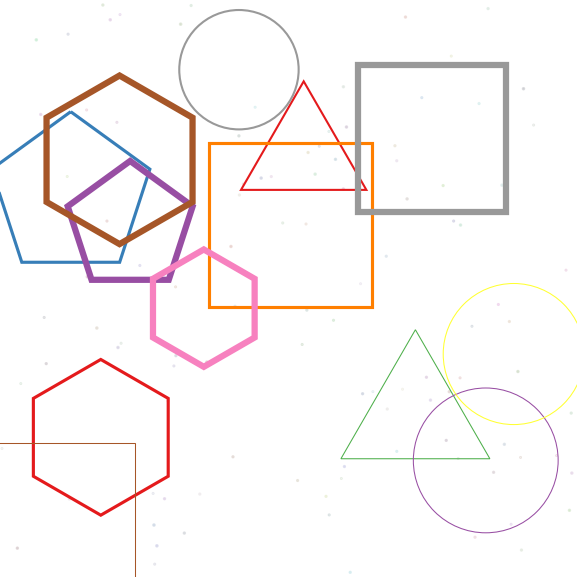[{"shape": "triangle", "thickness": 1, "radius": 0.63, "center": [0.526, 0.733]}, {"shape": "hexagon", "thickness": 1.5, "radius": 0.67, "center": [0.175, 0.242]}, {"shape": "pentagon", "thickness": 1.5, "radius": 0.72, "center": [0.122, 0.662]}, {"shape": "triangle", "thickness": 0.5, "radius": 0.74, "center": [0.719, 0.279]}, {"shape": "circle", "thickness": 0.5, "radius": 0.63, "center": [0.841, 0.202]}, {"shape": "pentagon", "thickness": 3, "radius": 0.57, "center": [0.225, 0.607]}, {"shape": "square", "thickness": 1.5, "radius": 0.71, "center": [0.504, 0.61]}, {"shape": "circle", "thickness": 0.5, "radius": 0.61, "center": [0.89, 0.386]}, {"shape": "square", "thickness": 0.5, "radius": 0.6, "center": [0.114, 0.112]}, {"shape": "hexagon", "thickness": 3, "radius": 0.73, "center": [0.207, 0.722]}, {"shape": "hexagon", "thickness": 3, "radius": 0.51, "center": [0.353, 0.466]}, {"shape": "circle", "thickness": 1, "radius": 0.52, "center": [0.414, 0.878]}, {"shape": "square", "thickness": 3, "radius": 0.64, "center": [0.749, 0.76]}]